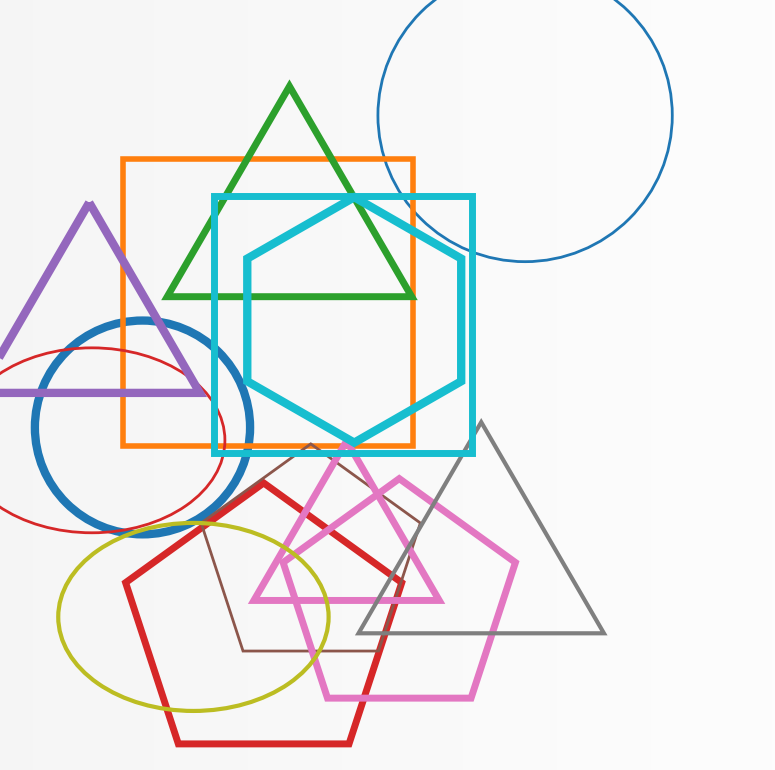[{"shape": "circle", "thickness": 1, "radius": 0.95, "center": [0.678, 0.85]}, {"shape": "circle", "thickness": 3, "radius": 0.69, "center": [0.184, 0.445]}, {"shape": "square", "thickness": 2, "radius": 0.93, "center": [0.346, 0.607]}, {"shape": "triangle", "thickness": 2.5, "radius": 0.91, "center": [0.374, 0.706]}, {"shape": "oval", "thickness": 1, "radius": 0.86, "center": [0.119, 0.428]}, {"shape": "pentagon", "thickness": 2.5, "radius": 0.94, "center": [0.34, 0.185]}, {"shape": "triangle", "thickness": 3, "radius": 0.82, "center": [0.115, 0.572]}, {"shape": "pentagon", "thickness": 1, "radius": 0.74, "center": [0.401, 0.275]}, {"shape": "pentagon", "thickness": 2.5, "radius": 0.79, "center": [0.515, 0.221]}, {"shape": "triangle", "thickness": 2.5, "radius": 0.69, "center": [0.447, 0.289]}, {"shape": "triangle", "thickness": 1.5, "radius": 0.91, "center": [0.621, 0.269]}, {"shape": "oval", "thickness": 1.5, "radius": 0.87, "center": [0.25, 0.199]}, {"shape": "square", "thickness": 2.5, "radius": 0.83, "center": [0.443, 0.579]}, {"shape": "hexagon", "thickness": 3, "radius": 0.8, "center": [0.457, 0.585]}]